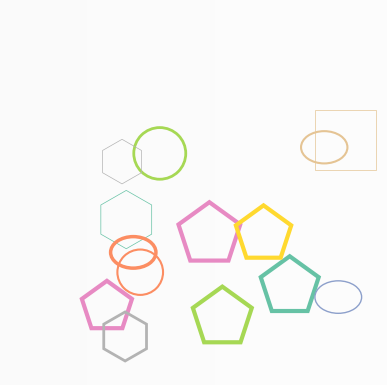[{"shape": "pentagon", "thickness": 3, "radius": 0.39, "center": [0.748, 0.256]}, {"shape": "hexagon", "thickness": 0.5, "radius": 0.38, "center": [0.326, 0.43]}, {"shape": "oval", "thickness": 2.5, "radius": 0.29, "center": [0.344, 0.344]}, {"shape": "circle", "thickness": 1.5, "radius": 0.29, "center": [0.362, 0.293]}, {"shape": "oval", "thickness": 1, "radius": 0.3, "center": [0.873, 0.228]}, {"shape": "pentagon", "thickness": 3, "radius": 0.34, "center": [0.276, 0.203]}, {"shape": "pentagon", "thickness": 3, "radius": 0.42, "center": [0.54, 0.391]}, {"shape": "pentagon", "thickness": 3, "radius": 0.4, "center": [0.574, 0.176]}, {"shape": "circle", "thickness": 2, "radius": 0.34, "center": [0.412, 0.602]}, {"shape": "pentagon", "thickness": 3, "radius": 0.38, "center": [0.68, 0.391]}, {"shape": "oval", "thickness": 1.5, "radius": 0.3, "center": [0.837, 0.617]}, {"shape": "square", "thickness": 0.5, "radius": 0.39, "center": [0.892, 0.636]}, {"shape": "hexagon", "thickness": 2, "radius": 0.32, "center": [0.323, 0.126]}, {"shape": "hexagon", "thickness": 0.5, "radius": 0.29, "center": [0.315, 0.58]}]